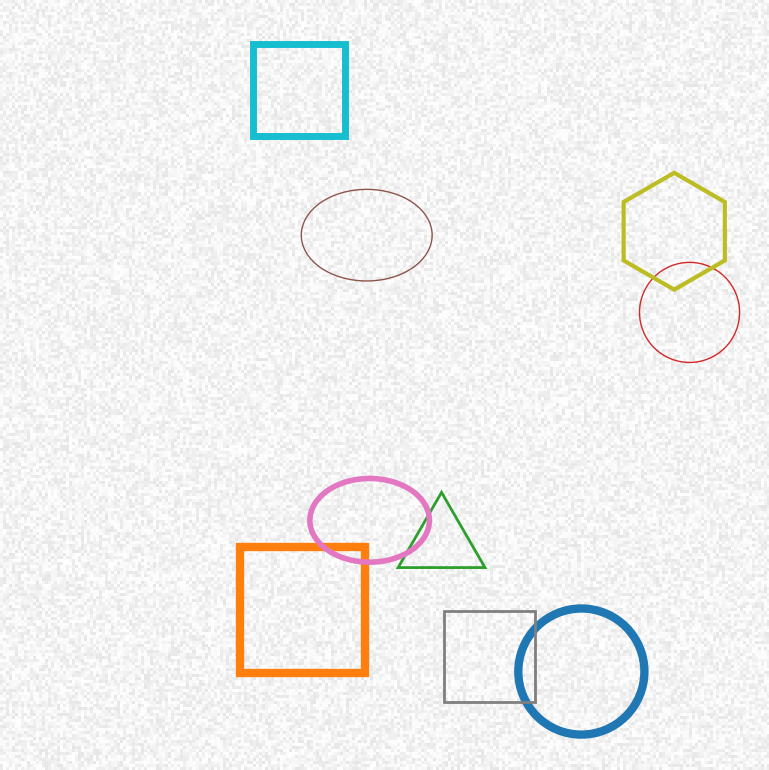[{"shape": "circle", "thickness": 3, "radius": 0.41, "center": [0.755, 0.128]}, {"shape": "square", "thickness": 3, "radius": 0.41, "center": [0.393, 0.208]}, {"shape": "triangle", "thickness": 1, "radius": 0.33, "center": [0.573, 0.295]}, {"shape": "circle", "thickness": 0.5, "radius": 0.32, "center": [0.896, 0.594]}, {"shape": "oval", "thickness": 0.5, "radius": 0.42, "center": [0.476, 0.695]}, {"shape": "oval", "thickness": 2, "radius": 0.39, "center": [0.48, 0.324]}, {"shape": "square", "thickness": 1, "radius": 0.3, "center": [0.635, 0.147]}, {"shape": "hexagon", "thickness": 1.5, "radius": 0.38, "center": [0.876, 0.7]}, {"shape": "square", "thickness": 2.5, "radius": 0.3, "center": [0.388, 0.883]}]